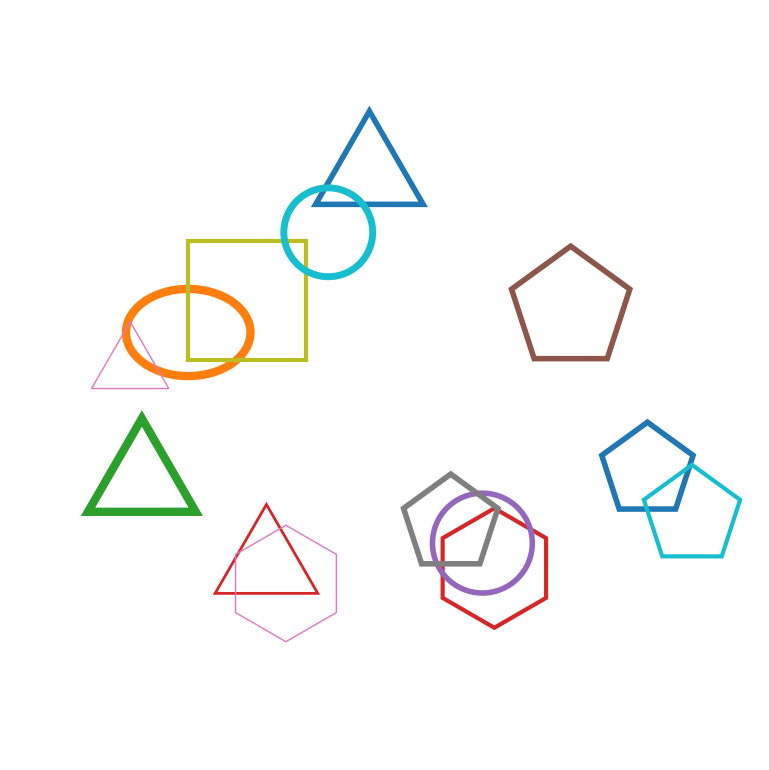[{"shape": "triangle", "thickness": 2, "radius": 0.4, "center": [0.48, 0.775]}, {"shape": "pentagon", "thickness": 2, "radius": 0.31, "center": [0.841, 0.389]}, {"shape": "oval", "thickness": 3, "radius": 0.4, "center": [0.244, 0.568]}, {"shape": "triangle", "thickness": 3, "radius": 0.4, "center": [0.184, 0.376]}, {"shape": "hexagon", "thickness": 1.5, "radius": 0.39, "center": [0.642, 0.262]}, {"shape": "triangle", "thickness": 1, "radius": 0.38, "center": [0.346, 0.268]}, {"shape": "circle", "thickness": 2, "radius": 0.32, "center": [0.627, 0.295]}, {"shape": "pentagon", "thickness": 2, "radius": 0.4, "center": [0.741, 0.6]}, {"shape": "triangle", "thickness": 0.5, "radius": 0.29, "center": [0.169, 0.524]}, {"shape": "hexagon", "thickness": 0.5, "radius": 0.38, "center": [0.371, 0.242]}, {"shape": "pentagon", "thickness": 2, "radius": 0.32, "center": [0.585, 0.32]}, {"shape": "square", "thickness": 1.5, "radius": 0.38, "center": [0.321, 0.61]}, {"shape": "circle", "thickness": 2.5, "radius": 0.29, "center": [0.426, 0.698]}, {"shape": "pentagon", "thickness": 1.5, "radius": 0.33, "center": [0.899, 0.331]}]